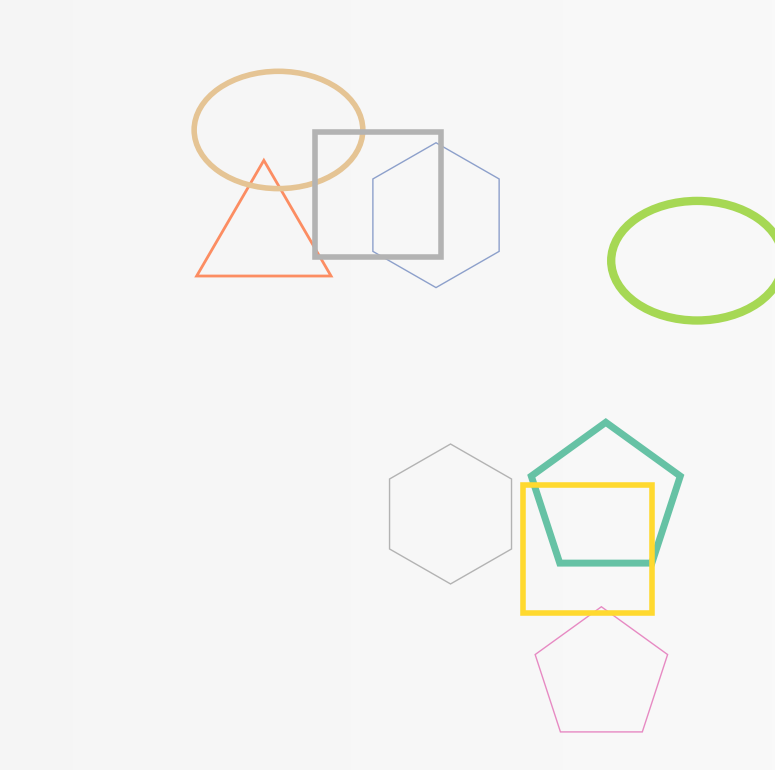[{"shape": "pentagon", "thickness": 2.5, "radius": 0.51, "center": [0.782, 0.35]}, {"shape": "triangle", "thickness": 1, "radius": 0.5, "center": [0.34, 0.692]}, {"shape": "hexagon", "thickness": 0.5, "radius": 0.47, "center": [0.563, 0.721]}, {"shape": "pentagon", "thickness": 0.5, "radius": 0.45, "center": [0.776, 0.122]}, {"shape": "oval", "thickness": 3, "radius": 0.55, "center": [0.9, 0.661]}, {"shape": "square", "thickness": 2, "radius": 0.42, "center": [0.758, 0.287]}, {"shape": "oval", "thickness": 2, "radius": 0.54, "center": [0.359, 0.831]}, {"shape": "hexagon", "thickness": 0.5, "radius": 0.45, "center": [0.581, 0.332]}, {"shape": "square", "thickness": 2, "radius": 0.41, "center": [0.488, 0.748]}]